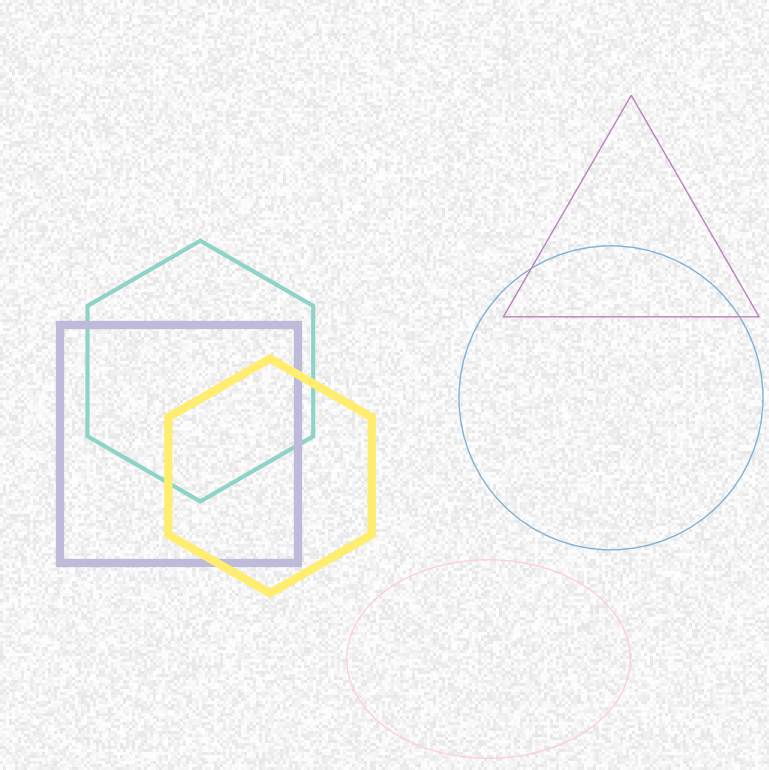[{"shape": "hexagon", "thickness": 1.5, "radius": 0.85, "center": [0.26, 0.518]}, {"shape": "square", "thickness": 3, "radius": 0.78, "center": [0.232, 0.423]}, {"shape": "circle", "thickness": 0.5, "radius": 0.99, "center": [0.793, 0.483]}, {"shape": "oval", "thickness": 0.5, "radius": 0.92, "center": [0.634, 0.144]}, {"shape": "triangle", "thickness": 0.5, "radius": 0.96, "center": [0.82, 0.684]}, {"shape": "hexagon", "thickness": 3, "radius": 0.76, "center": [0.351, 0.382]}]